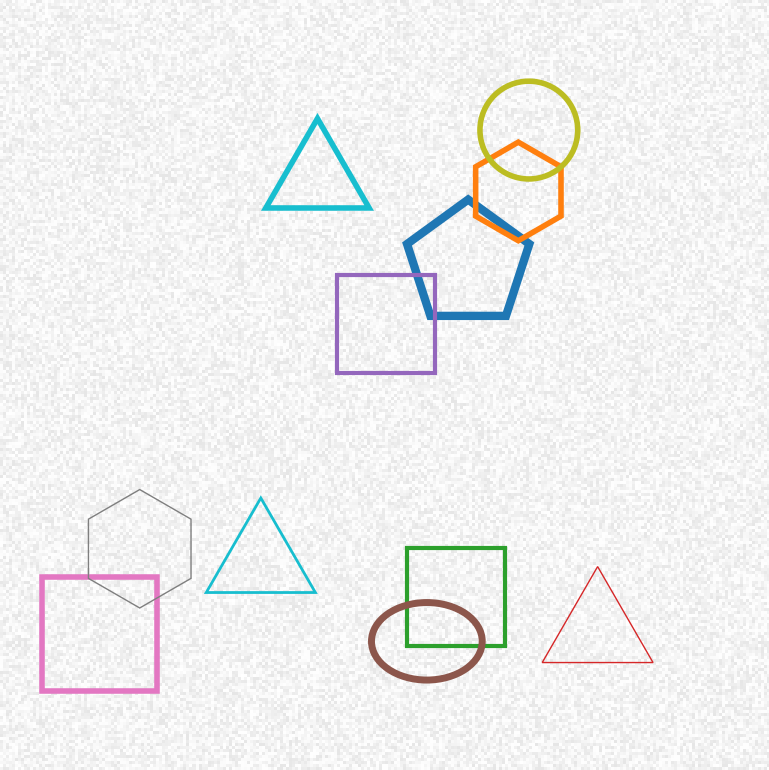[{"shape": "pentagon", "thickness": 3, "radius": 0.42, "center": [0.608, 0.657]}, {"shape": "hexagon", "thickness": 2, "radius": 0.32, "center": [0.673, 0.751]}, {"shape": "square", "thickness": 1.5, "radius": 0.32, "center": [0.592, 0.225]}, {"shape": "triangle", "thickness": 0.5, "radius": 0.42, "center": [0.776, 0.181]}, {"shape": "square", "thickness": 1.5, "radius": 0.32, "center": [0.501, 0.579]}, {"shape": "oval", "thickness": 2.5, "radius": 0.36, "center": [0.554, 0.167]}, {"shape": "square", "thickness": 2, "radius": 0.37, "center": [0.129, 0.177]}, {"shape": "hexagon", "thickness": 0.5, "radius": 0.38, "center": [0.181, 0.287]}, {"shape": "circle", "thickness": 2, "radius": 0.32, "center": [0.687, 0.831]}, {"shape": "triangle", "thickness": 1, "radius": 0.41, "center": [0.339, 0.271]}, {"shape": "triangle", "thickness": 2, "radius": 0.39, "center": [0.412, 0.769]}]